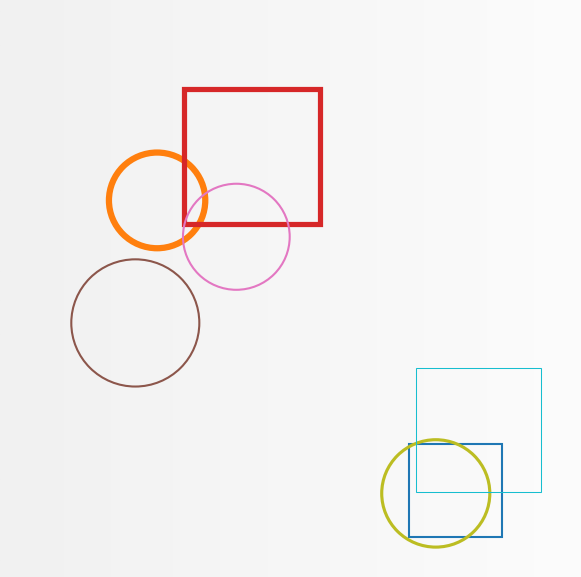[{"shape": "square", "thickness": 1, "radius": 0.4, "center": [0.783, 0.15]}, {"shape": "circle", "thickness": 3, "radius": 0.41, "center": [0.27, 0.652]}, {"shape": "square", "thickness": 2.5, "radius": 0.59, "center": [0.433, 0.728]}, {"shape": "circle", "thickness": 1, "radius": 0.55, "center": [0.233, 0.44]}, {"shape": "circle", "thickness": 1, "radius": 0.46, "center": [0.407, 0.589]}, {"shape": "circle", "thickness": 1.5, "radius": 0.46, "center": [0.75, 0.145]}, {"shape": "square", "thickness": 0.5, "radius": 0.54, "center": [0.823, 0.254]}]